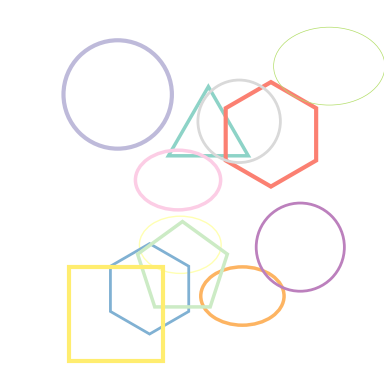[{"shape": "triangle", "thickness": 2.5, "radius": 0.6, "center": [0.541, 0.655]}, {"shape": "oval", "thickness": 1, "radius": 0.53, "center": [0.468, 0.364]}, {"shape": "circle", "thickness": 3, "radius": 0.7, "center": [0.306, 0.755]}, {"shape": "hexagon", "thickness": 3, "radius": 0.68, "center": [0.704, 0.651]}, {"shape": "hexagon", "thickness": 2, "radius": 0.59, "center": [0.389, 0.25]}, {"shape": "oval", "thickness": 2.5, "radius": 0.54, "center": [0.63, 0.231]}, {"shape": "oval", "thickness": 0.5, "radius": 0.72, "center": [0.855, 0.828]}, {"shape": "oval", "thickness": 2.5, "radius": 0.55, "center": [0.462, 0.532]}, {"shape": "circle", "thickness": 2, "radius": 0.54, "center": [0.621, 0.685]}, {"shape": "circle", "thickness": 2, "radius": 0.57, "center": [0.78, 0.358]}, {"shape": "pentagon", "thickness": 2.5, "radius": 0.61, "center": [0.474, 0.302]}, {"shape": "square", "thickness": 3, "radius": 0.61, "center": [0.301, 0.185]}]